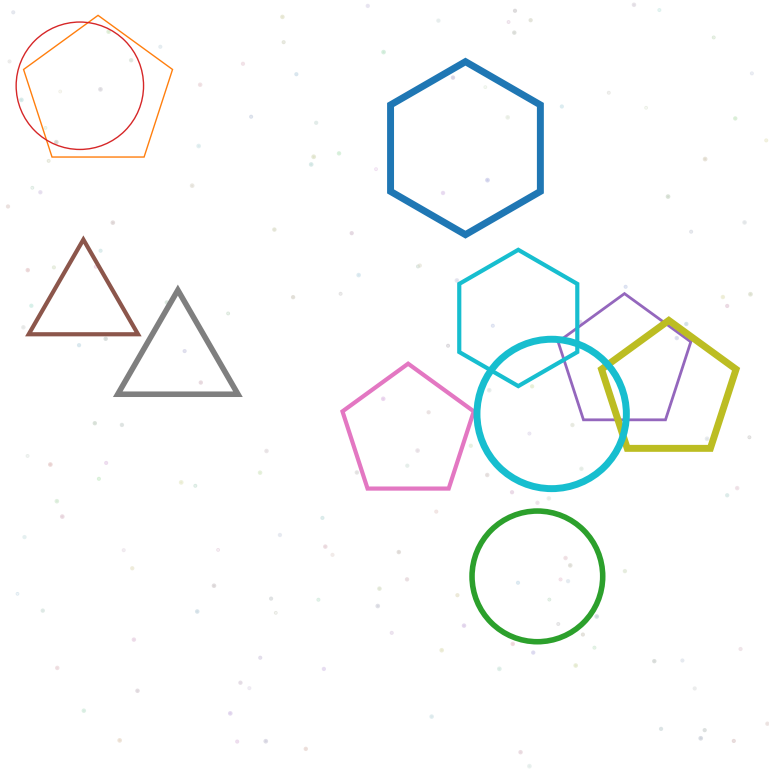[{"shape": "hexagon", "thickness": 2.5, "radius": 0.56, "center": [0.604, 0.808]}, {"shape": "pentagon", "thickness": 0.5, "radius": 0.51, "center": [0.127, 0.878]}, {"shape": "circle", "thickness": 2, "radius": 0.42, "center": [0.698, 0.251]}, {"shape": "circle", "thickness": 0.5, "radius": 0.41, "center": [0.104, 0.889]}, {"shape": "pentagon", "thickness": 1, "radius": 0.45, "center": [0.811, 0.528]}, {"shape": "triangle", "thickness": 1.5, "radius": 0.41, "center": [0.108, 0.607]}, {"shape": "pentagon", "thickness": 1.5, "radius": 0.45, "center": [0.53, 0.438]}, {"shape": "triangle", "thickness": 2, "radius": 0.45, "center": [0.231, 0.533]}, {"shape": "pentagon", "thickness": 2.5, "radius": 0.46, "center": [0.869, 0.492]}, {"shape": "circle", "thickness": 2.5, "radius": 0.49, "center": [0.716, 0.462]}, {"shape": "hexagon", "thickness": 1.5, "radius": 0.44, "center": [0.673, 0.587]}]